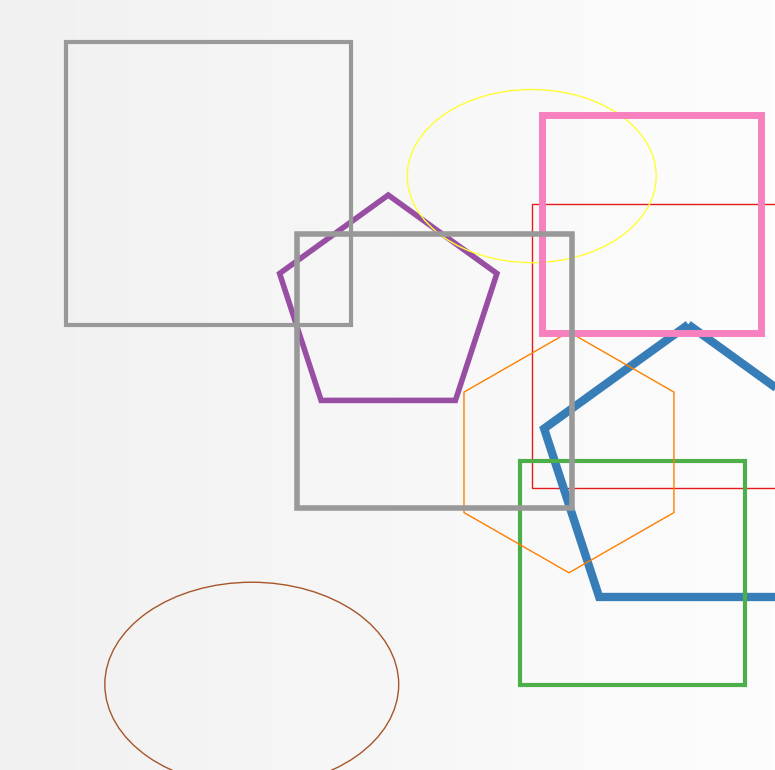[{"shape": "square", "thickness": 0.5, "radius": 0.92, "center": [0.871, 0.55]}, {"shape": "pentagon", "thickness": 3, "radius": 0.98, "center": [0.888, 0.383]}, {"shape": "square", "thickness": 1.5, "radius": 0.73, "center": [0.816, 0.256]}, {"shape": "pentagon", "thickness": 2, "radius": 0.74, "center": [0.501, 0.599]}, {"shape": "hexagon", "thickness": 0.5, "radius": 0.78, "center": [0.734, 0.413]}, {"shape": "oval", "thickness": 0.5, "radius": 0.8, "center": [0.686, 0.771]}, {"shape": "oval", "thickness": 0.5, "radius": 0.95, "center": [0.325, 0.111]}, {"shape": "square", "thickness": 2.5, "radius": 0.71, "center": [0.841, 0.709]}, {"shape": "square", "thickness": 2, "radius": 0.89, "center": [0.561, 0.518]}, {"shape": "square", "thickness": 1.5, "radius": 0.92, "center": [0.269, 0.762]}]